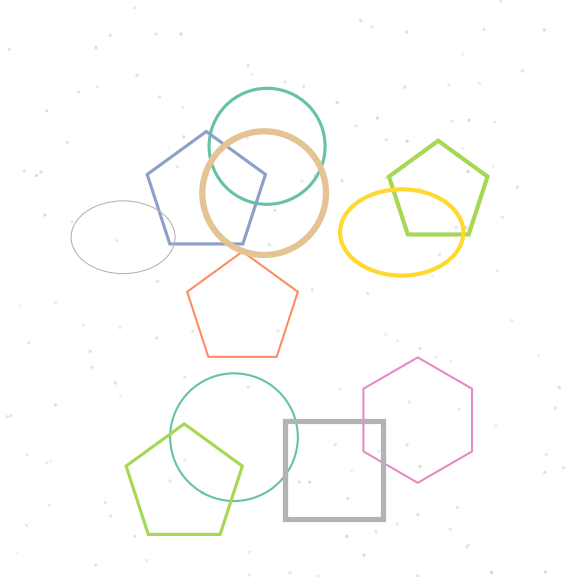[{"shape": "circle", "thickness": 1.5, "radius": 0.5, "center": [0.463, 0.746]}, {"shape": "circle", "thickness": 1, "radius": 0.55, "center": [0.405, 0.242]}, {"shape": "pentagon", "thickness": 1, "radius": 0.5, "center": [0.42, 0.463]}, {"shape": "pentagon", "thickness": 1.5, "radius": 0.54, "center": [0.357, 0.664]}, {"shape": "hexagon", "thickness": 1, "radius": 0.54, "center": [0.723, 0.272]}, {"shape": "pentagon", "thickness": 1.5, "radius": 0.53, "center": [0.319, 0.159]}, {"shape": "pentagon", "thickness": 2, "radius": 0.45, "center": [0.759, 0.666]}, {"shape": "oval", "thickness": 2, "radius": 0.53, "center": [0.696, 0.597]}, {"shape": "circle", "thickness": 3, "radius": 0.54, "center": [0.457, 0.665]}, {"shape": "oval", "thickness": 0.5, "radius": 0.45, "center": [0.213, 0.588]}, {"shape": "square", "thickness": 2.5, "radius": 0.43, "center": [0.578, 0.185]}]